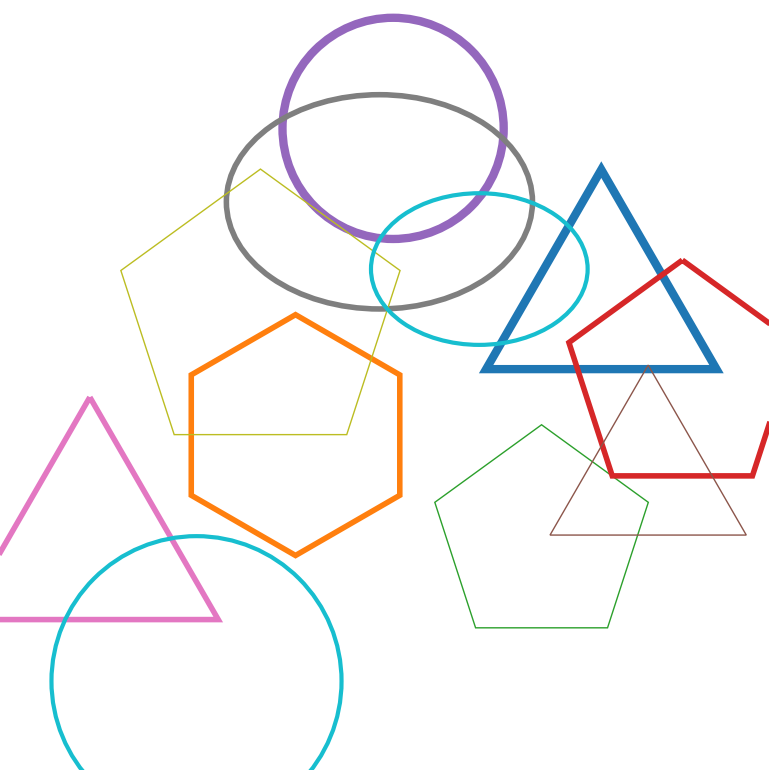[{"shape": "triangle", "thickness": 3, "radius": 0.86, "center": [0.781, 0.607]}, {"shape": "hexagon", "thickness": 2, "radius": 0.78, "center": [0.384, 0.435]}, {"shape": "pentagon", "thickness": 0.5, "radius": 0.73, "center": [0.703, 0.303]}, {"shape": "pentagon", "thickness": 2, "radius": 0.77, "center": [0.886, 0.507]}, {"shape": "circle", "thickness": 3, "radius": 0.72, "center": [0.511, 0.833]}, {"shape": "triangle", "thickness": 0.5, "radius": 0.74, "center": [0.842, 0.379]}, {"shape": "triangle", "thickness": 2, "radius": 0.96, "center": [0.117, 0.292]}, {"shape": "oval", "thickness": 2, "radius": 0.99, "center": [0.493, 0.738]}, {"shape": "pentagon", "thickness": 0.5, "radius": 0.95, "center": [0.338, 0.59]}, {"shape": "oval", "thickness": 1.5, "radius": 0.7, "center": [0.622, 0.651]}, {"shape": "circle", "thickness": 1.5, "radius": 0.94, "center": [0.255, 0.115]}]